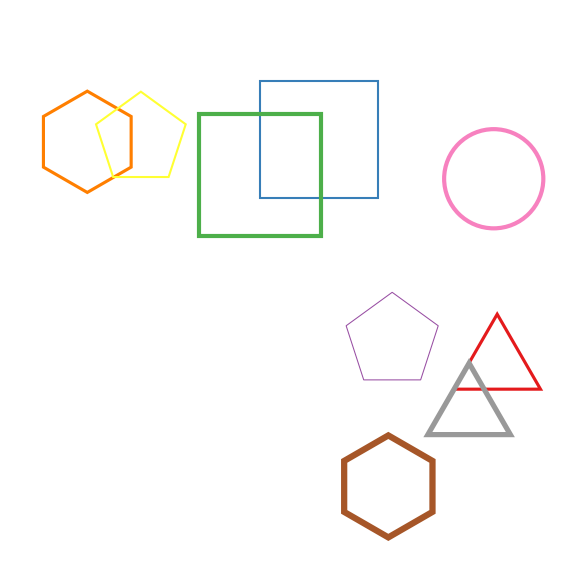[{"shape": "triangle", "thickness": 1.5, "radius": 0.43, "center": [0.861, 0.369]}, {"shape": "square", "thickness": 1, "radius": 0.51, "center": [0.552, 0.758]}, {"shape": "square", "thickness": 2, "radius": 0.53, "center": [0.45, 0.696]}, {"shape": "pentagon", "thickness": 0.5, "radius": 0.42, "center": [0.679, 0.409]}, {"shape": "hexagon", "thickness": 1.5, "radius": 0.44, "center": [0.151, 0.754]}, {"shape": "pentagon", "thickness": 1, "radius": 0.41, "center": [0.244, 0.759]}, {"shape": "hexagon", "thickness": 3, "radius": 0.44, "center": [0.672, 0.157]}, {"shape": "circle", "thickness": 2, "radius": 0.43, "center": [0.855, 0.69]}, {"shape": "triangle", "thickness": 2.5, "radius": 0.41, "center": [0.812, 0.288]}]